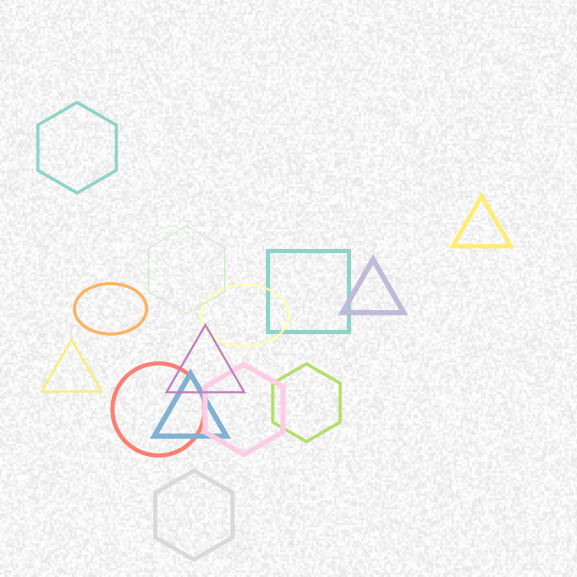[{"shape": "hexagon", "thickness": 1.5, "radius": 0.39, "center": [0.133, 0.743]}, {"shape": "square", "thickness": 2, "radius": 0.35, "center": [0.535, 0.494]}, {"shape": "oval", "thickness": 1, "radius": 0.38, "center": [0.424, 0.453]}, {"shape": "triangle", "thickness": 2.5, "radius": 0.31, "center": [0.646, 0.488]}, {"shape": "circle", "thickness": 2, "radius": 0.4, "center": [0.274, 0.29]}, {"shape": "triangle", "thickness": 2.5, "radius": 0.36, "center": [0.33, 0.28]}, {"shape": "oval", "thickness": 1.5, "radius": 0.31, "center": [0.191, 0.464]}, {"shape": "hexagon", "thickness": 1.5, "radius": 0.34, "center": [0.531, 0.302]}, {"shape": "hexagon", "thickness": 2.5, "radius": 0.39, "center": [0.422, 0.29]}, {"shape": "hexagon", "thickness": 2, "radius": 0.39, "center": [0.336, 0.107]}, {"shape": "triangle", "thickness": 1, "radius": 0.39, "center": [0.356, 0.359]}, {"shape": "hexagon", "thickness": 0.5, "radius": 0.38, "center": [0.323, 0.532]}, {"shape": "triangle", "thickness": 2, "radius": 0.29, "center": [0.834, 0.602]}, {"shape": "triangle", "thickness": 1, "radius": 0.3, "center": [0.124, 0.351]}]